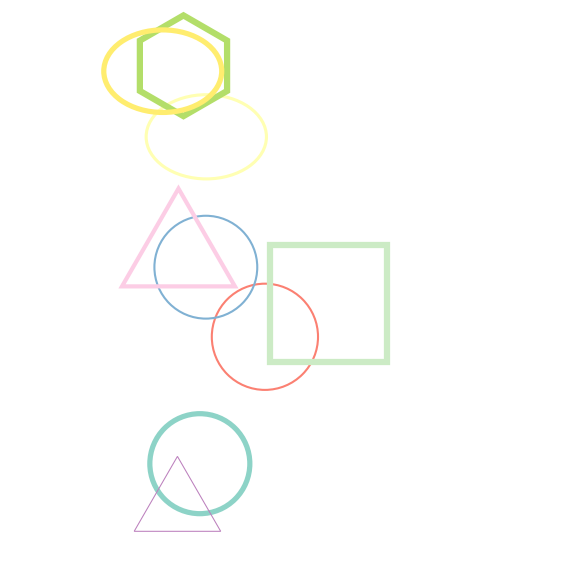[{"shape": "circle", "thickness": 2.5, "radius": 0.43, "center": [0.346, 0.196]}, {"shape": "oval", "thickness": 1.5, "radius": 0.52, "center": [0.357, 0.762]}, {"shape": "circle", "thickness": 1, "radius": 0.46, "center": [0.459, 0.416]}, {"shape": "circle", "thickness": 1, "radius": 0.45, "center": [0.356, 0.536]}, {"shape": "hexagon", "thickness": 3, "radius": 0.44, "center": [0.318, 0.885]}, {"shape": "triangle", "thickness": 2, "radius": 0.56, "center": [0.309, 0.56]}, {"shape": "triangle", "thickness": 0.5, "radius": 0.43, "center": [0.307, 0.122]}, {"shape": "square", "thickness": 3, "radius": 0.51, "center": [0.569, 0.474]}, {"shape": "oval", "thickness": 2.5, "radius": 0.51, "center": [0.282, 0.876]}]